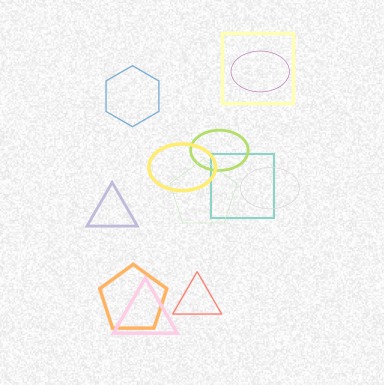[{"shape": "square", "thickness": 1.5, "radius": 0.41, "center": [0.63, 0.517]}, {"shape": "square", "thickness": 2.5, "radius": 0.46, "center": [0.669, 0.823]}, {"shape": "triangle", "thickness": 2, "radius": 0.38, "center": [0.291, 0.451]}, {"shape": "triangle", "thickness": 1, "radius": 0.37, "center": [0.512, 0.221]}, {"shape": "hexagon", "thickness": 1, "radius": 0.4, "center": [0.344, 0.75]}, {"shape": "pentagon", "thickness": 2.5, "radius": 0.46, "center": [0.346, 0.222]}, {"shape": "oval", "thickness": 2, "radius": 0.37, "center": [0.57, 0.61]}, {"shape": "triangle", "thickness": 2.5, "radius": 0.48, "center": [0.378, 0.182]}, {"shape": "oval", "thickness": 0.5, "radius": 0.38, "center": [0.701, 0.511]}, {"shape": "oval", "thickness": 0.5, "radius": 0.38, "center": [0.676, 0.814]}, {"shape": "pentagon", "thickness": 0.5, "radius": 0.46, "center": [0.528, 0.495]}, {"shape": "oval", "thickness": 2.5, "radius": 0.43, "center": [0.473, 0.565]}]